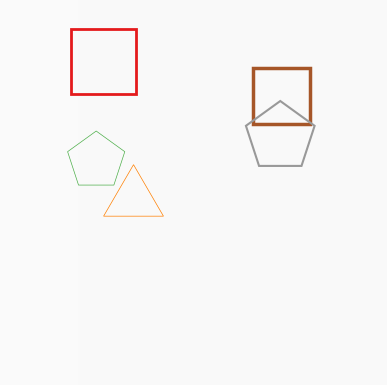[{"shape": "square", "thickness": 2, "radius": 0.42, "center": [0.267, 0.841]}, {"shape": "pentagon", "thickness": 0.5, "radius": 0.39, "center": [0.248, 0.582]}, {"shape": "triangle", "thickness": 0.5, "radius": 0.45, "center": [0.345, 0.483]}, {"shape": "square", "thickness": 2.5, "radius": 0.37, "center": [0.727, 0.751]}, {"shape": "pentagon", "thickness": 1.5, "radius": 0.47, "center": [0.723, 0.644]}]